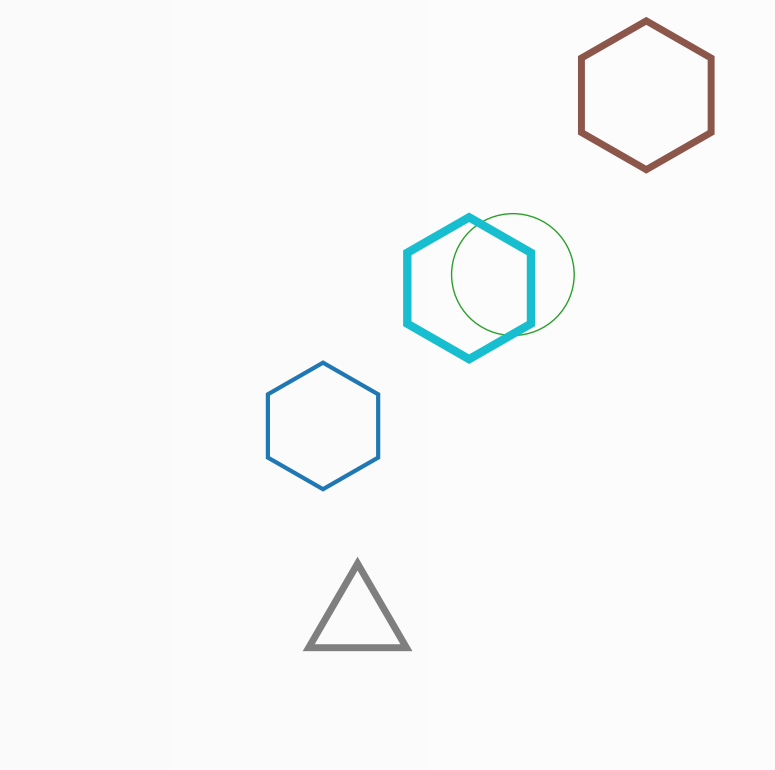[{"shape": "hexagon", "thickness": 1.5, "radius": 0.41, "center": [0.417, 0.447]}, {"shape": "circle", "thickness": 0.5, "radius": 0.4, "center": [0.662, 0.643]}, {"shape": "hexagon", "thickness": 2.5, "radius": 0.48, "center": [0.834, 0.876]}, {"shape": "triangle", "thickness": 2.5, "radius": 0.36, "center": [0.461, 0.195]}, {"shape": "hexagon", "thickness": 3, "radius": 0.46, "center": [0.605, 0.626]}]